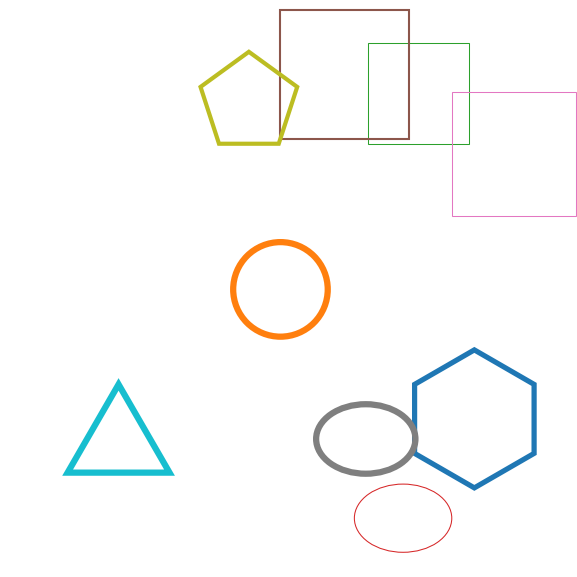[{"shape": "hexagon", "thickness": 2.5, "radius": 0.6, "center": [0.821, 0.274]}, {"shape": "circle", "thickness": 3, "radius": 0.41, "center": [0.486, 0.498]}, {"shape": "square", "thickness": 0.5, "radius": 0.44, "center": [0.725, 0.837]}, {"shape": "oval", "thickness": 0.5, "radius": 0.42, "center": [0.698, 0.102]}, {"shape": "square", "thickness": 1, "radius": 0.56, "center": [0.597, 0.87]}, {"shape": "square", "thickness": 0.5, "radius": 0.54, "center": [0.89, 0.733]}, {"shape": "oval", "thickness": 3, "radius": 0.43, "center": [0.633, 0.239]}, {"shape": "pentagon", "thickness": 2, "radius": 0.44, "center": [0.431, 0.821]}, {"shape": "triangle", "thickness": 3, "radius": 0.51, "center": [0.205, 0.232]}]